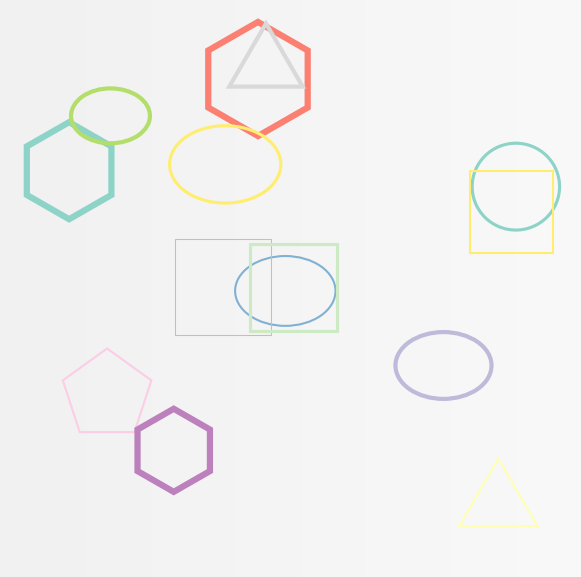[{"shape": "hexagon", "thickness": 3, "radius": 0.42, "center": [0.119, 0.704]}, {"shape": "circle", "thickness": 1.5, "radius": 0.38, "center": [0.888, 0.676]}, {"shape": "triangle", "thickness": 1, "radius": 0.39, "center": [0.857, 0.127]}, {"shape": "oval", "thickness": 2, "radius": 0.41, "center": [0.763, 0.366]}, {"shape": "hexagon", "thickness": 3, "radius": 0.49, "center": [0.444, 0.862]}, {"shape": "oval", "thickness": 1, "radius": 0.43, "center": [0.491, 0.495]}, {"shape": "square", "thickness": 0.5, "radius": 0.41, "center": [0.384, 0.502]}, {"shape": "oval", "thickness": 2, "radius": 0.34, "center": [0.19, 0.799]}, {"shape": "pentagon", "thickness": 1, "radius": 0.4, "center": [0.184, 0.316]}, {"shape": "triangle", "thickness": 2, "radius": 0.36, "center": [0.458, 0.886]}, {"shape": "hexagon", "thickness": 3, "radius": 0.36, "center": [0.299, 0.219]}, {"shape": "square", "thickness": 1.5, "radius": 0.38, "center": [0.505, 0.501]}, {"shape": "square", "thickness": 1, "radius": 0.36, "center": [0.88, 0.632]}, {"shape": "oval", "thickness": 1.5, "radius": 0.48, "center": [0.387, 0.714]}]